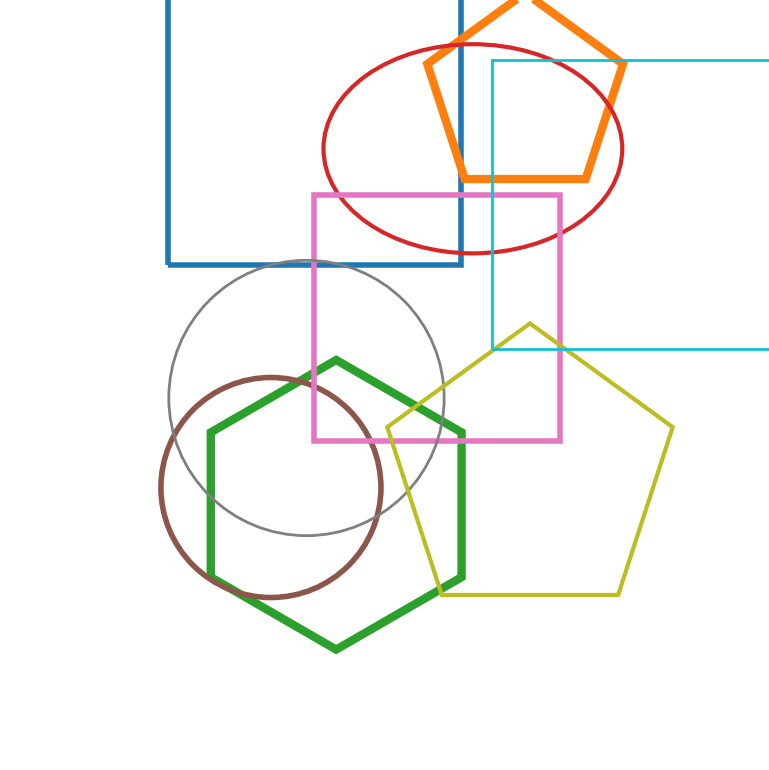[{"shape": "square", "thickness": 2, "radius": 0.95, "center": [0.408, 0.846]}, {"shape": "pentagon", "thickness": 3, "radius": 0.67, "center": [0.682, 0.876]}, {"shape": "hexagon", "thickness": 3, "radius": 0.94, "center": [0.437, 0.344]}, {"shape": "oval", "thickness": 1.5, "radius": 0.97, "center": [0.614, 0.807]}, {"shape": "circle", "thickness": 2, "radius": 0.71, "center": [0.352, 0.367]}, {"shape": "square", "thickness": 2, "radius": 0.8, "center": [0.567, 0.588]}, {"shape": "circle", "thickness": 1, "radius": 0.89, "center": [0.398, 0.483]}, {"shape": "pentagon", "thickness": 1.5, "radius": 0.97, "center": [0.688, 0.385]}, {"shape": "square", "thickness": 1, "radius": 0.94, "center": [0.827, 0.735]}]